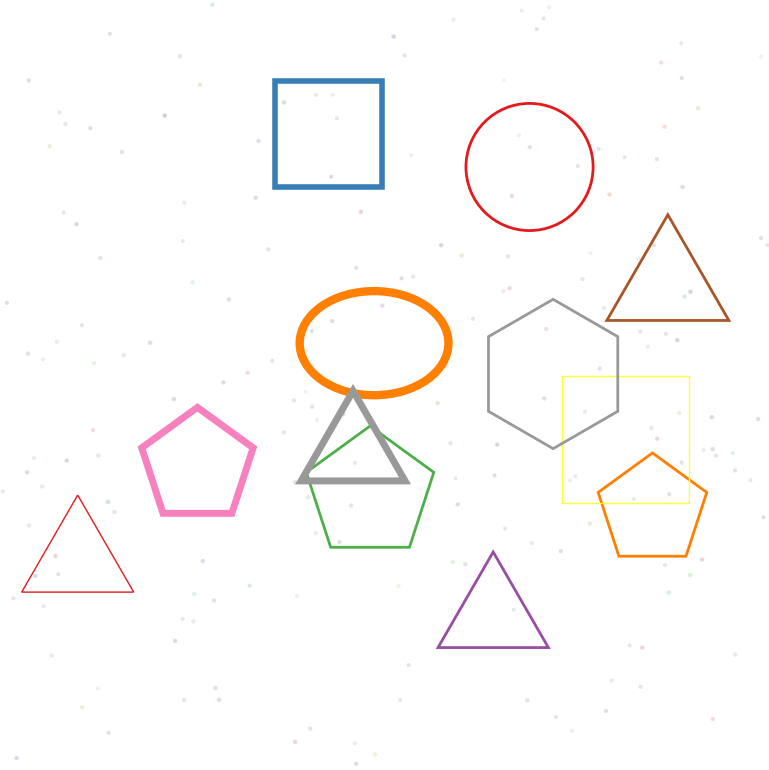[{"shape": "circle", "thickness": 1, "radius": 0.41, "center": [0.688, 0.783]}, {"shape": "triangle", "thickness": 0.5, "radius": 0.42, "center": [0.101, 0.273]}, {"shape": "square", "thickness": 2, "radius": 0.34, "center": [0.427, 0.826]}, {"shape": "pentagon", "thickness": 1, "radius": 0.44, "center": [0.481, 0.36]}, {"shape": "triangle", "thickness": 1, "radius": 0.41, "center": [0.641, 0.2]}, {"shape": "pentagon", "thickness": 1, "radius": 0.37, "center": [0.847, 0.338]}, {"shape": "oval", "thickness": 3, "radius": 0.48, "center": [0.486, 0.554]}, {"shape": "square", "thickness": 0.5, "radius": 0.41, "center": [0.813, 0.429]}, {"shape": "triangle", "thickness": 1, "radius": 0.46, "center": [0.867, 0.63]}, {"shape": "pentagon", "thickness": 2.5, "radius": 0.38, "center": [0.256, 0.395]}, {"shape": "hexagon", "thickness": 1, "radius": 0.48, "center": [0.718, 0.514]}, {"shape": "triangle", "thickness": 2.5, "radius": 0.39, "center": [0.459, 0.414]}]